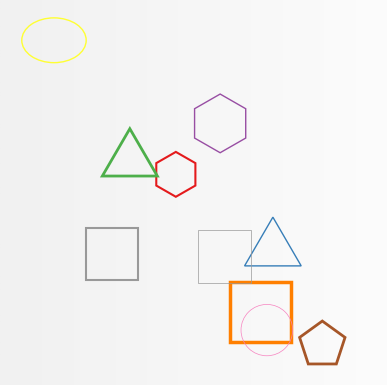[{"shape": "hexagon", "thickness": 1.5, "radius": 0.29, "center": [0.454, 0.547]}, {"shape": "triangle", "thickness": 1, "radius": 0.42, "center": [0.704, 0.352]}, {"shape": "triangle", "thickness": 2, "radius": 0.41, "center": [0.335, 0.584]}, {"shape": "hexagon", "thickness": 1, "radius": 0.38, "center": [0.568, 0.679]}, {"shape": "square", "thickness": 2.5, "radius": 0.39, "center": [0.672, 0.19]}, {"shape": "oval", "thickness": 1, "radius": 0.42, "center": [0.139, 0.895]}, {"shape": "pentagon", "thickness": 2, "radius": 0.31, "center": [0.832, 0.104]}, {"shape": "circle", "thickness": 0.5, "radius": 0.33, "center": [0.689, 0.143]}, {"shape": "square", "thickness": 1.5, "radius": 0.34, "center": [0.289, 0.34]}, {"shape": "square", "thickness": 0.5, "radius": 0.34, "center": [0.579, 0.335]}]